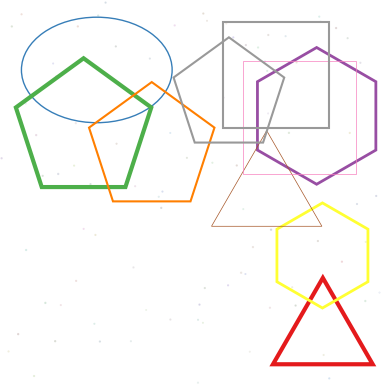[{"shape": "triangle", "thickness": 3, "radius": 0.75, "center": [0.839, 0.129]}, {"shape": "oval", "thickness": 1, "radius": 0.98, "center": [0.251, 0.818]}, {"shape": "pentagon", "thickness": 3, "radius": 0.92, "center": [0.217, 0.664]}, {"shape": "hexagon", "thickness": 2, "radius": 0.89, "center": [0.822, 0.699]}, {"shape": "pentagon", "thickness": 1.5, "radius": 0.86, "center": [0.394, 0.616]}, {"shape": "hexagon", "thickness": 2, "radius": 0.68, "center": [0.837, 0.336]}, {"shape": "triangle", "thickness": 0.5, "radius": 0.83, "center": [0.693, 0.495]}, {"shape": "square", "thickness": 0.5, "radius": 0.73, "center": [0.777, 0.694]}, {"shape": "square", "thickness": 1.5, "radius": 0.69, "center": [0.718, 0.805]}, {"shape": "pentagon", "thickness": 1.5, "radius": 0.76, "center": [0.595, 0.752]}]